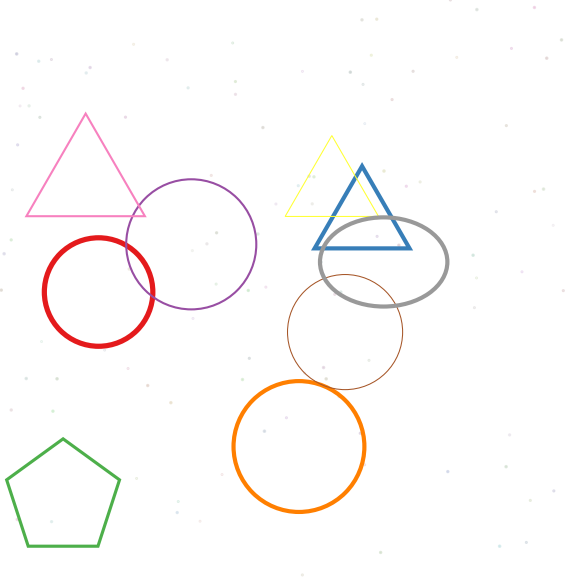[{"shape": "circle", "thickness": 2.5, "radius": 0.47, "center": [0.171, 0.493]}, {"shape": "triangle", "thickness": 2, "radius": 0.47, "center": [0.627, 0.616]}, {"shape": "pentagon", "thickness": 1.5, "radius": 0.51, "center": [0.109, 0.136]}, {"shape": "circle", "thickness": 1, "radius": 0.56, "center": [0.331, 0.576]}, {"shape": "circle", "thickness": 2, "radius": 0.57, "center": [0.518, 0.226]}, {"shape": "triangle", "thickness": 0.5, "radius": 0.47, "center": [0.575, 0.671]}, {"shape": "circle", "thickness": 0.5, "radius": 0.5, "center": [0.598, 0.424]}, {"shape": "triangle", "thickness": 1, "radius": 0.59, "center": [0.148, 0.684]}, {"shape": "oval", "thickness": 2, "radius": 0.55, "center": [0.664, 0.546]}]